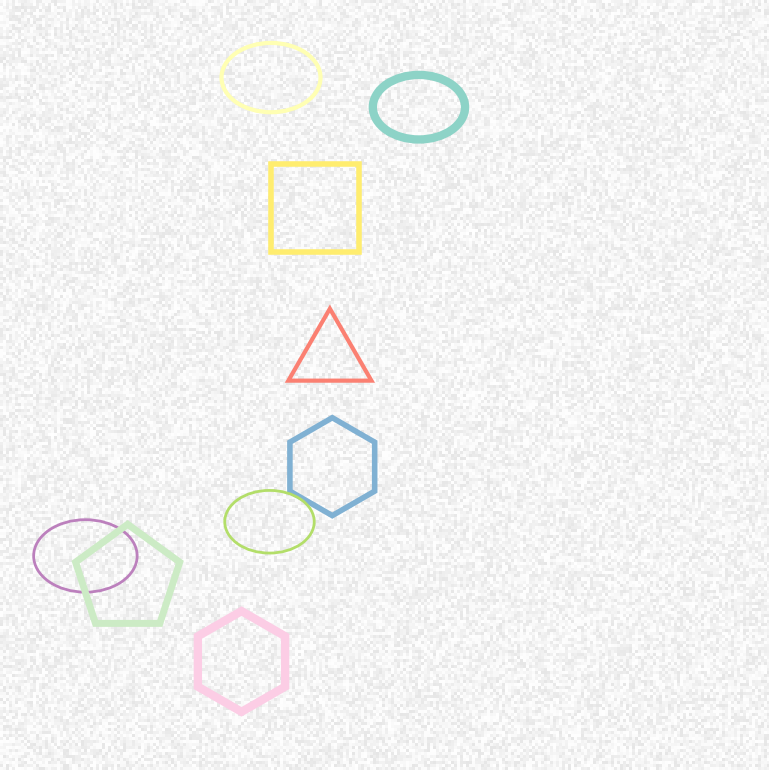[{"shape": "oval", "thickness": 3, "radius": 0.3, "center": [0.544, 0.861]}, {"shape": "oval", "thickness": 1.5, "radius": 0.32, "center": [0.352, 0.899]}, {"shape": "triangle", "thickness": 1.5, "radius": 0.31, "center": [0.428, 0.537]}, {"shape": "hexagon", "thickness": 2, "radius": 0.32, "center": [0.432, 0.394]}, {"shape": "oval", "thickness": 1, "radius": 0.29, "center": [0.35, 0.322]}, {"shape": "hexagon", "thickness": 3, "radius": 0.33, "center": [0.314, 0.141]}, {"shape": "oval", "thickness": 1, "radius": 0.34, "center": [0.111, 0.278]}, {"shape": "pentagon", "thickness": 2.5, "radius": 0.36, "center": [0.166, 0.248]}, {"shape": "square", "thickness": 2, "radius": 0.29, "center": [0.41, 0.73]}]